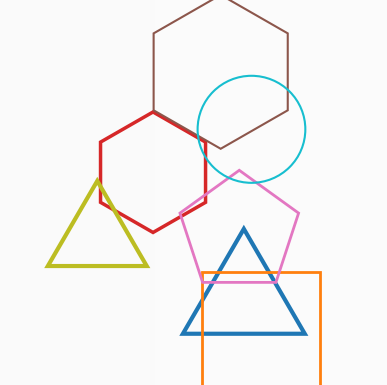[{"shape": "triangle", "thickness": 3, "radius": 0.91, "center": [0.629, 0.224]}, {"shape": "square", "thickness": 2, "radius": 0.76, "center": [0.674, 0.14]}, {"shape": "hexagon", "thickness": 2.5, "radius": 0.78, "center": [0.395, 0.553]}, {"shape": "hexagon", "thickness": 1.5, "radius": 1.0, "center": [0.57, 0.813]}, {"shape": "pentagon", "thickness": 2, "radius": 0.8, "center": [0.617, 0.397]}, {"shape": "triangle", "thickness": 3, "radius": 0.74, "center": [0.251, 0.383]}, {"shape": "circle", "thickness": 1.5, "radius": 0.7, "center": [0.649, 0.664]}]